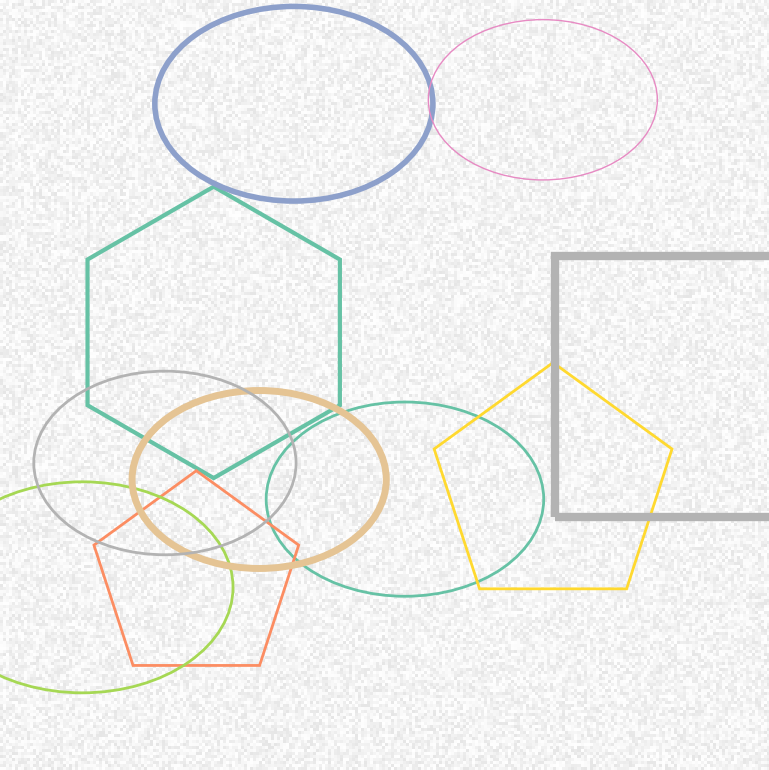[{"shape": "hexagon", "thickness": 1.5, "radius": 0.95, "center": [0.278, 0.568]}, {"shape": "oval", "thickness": 1, "radius": 0.9, "center": [0.526, 0.352]}, {"shape": "pentagon", "thickness": 1, "radius": 0.7, "center": [0.255, 0.249]}, {"shape": "oval", "thickness": 2, "radius": 0.9, "center": [0.382, 0.865]}, {"shape": "oval", "thickness": 0.5, "radius": 0.74, "center": [0.705, 0.87]}, {"shape": "oval", "thickness": 1, "radius": 0.98, "center": [0.107, 0.237]}, {"shape": "pentagon", "thickness": 1, "radius": 0.81, "center": [0.718, 0.367]}, {"shape": "oval", "thickness": 2.5, "radius": 0.83, "center": [0.337, 0.377]}, {"shape": "square", "thickness": 3, "radius": 0.85, "center": [0.89, 0.498]}, {"shape": "oval", "thickness": 1, "radius": 0.85, "center": [0.214, 0.399]}]